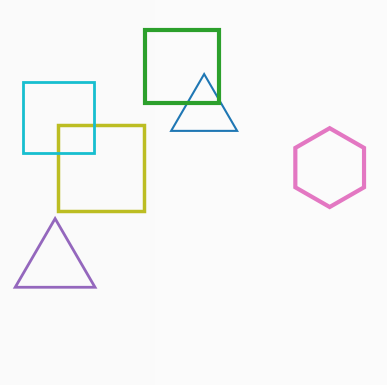[{"shape": "triangle", "thickness": 1.5, "radius": 0.49, "center": [0.527, 0.709]}, {"shape": "square", "thickness": 3, "radius": 0.48, "center": [0.47, 0.827]}, {"shape": "triangle", "thickness": 2, "radius": 0.59, "center": [0.142, 0.313]}, {"shape": "hexagon", "thickness": 3, "radius": 0.51, "center": [0.851, 0.565]}, {"shape": "square", "thickness": 2.5, "radius": 0.56, "center": [0.261, 0.563]}, {"shape": "square", "thickness": 2, "radius": 0.46, "center": [0.152, 0.695]}]